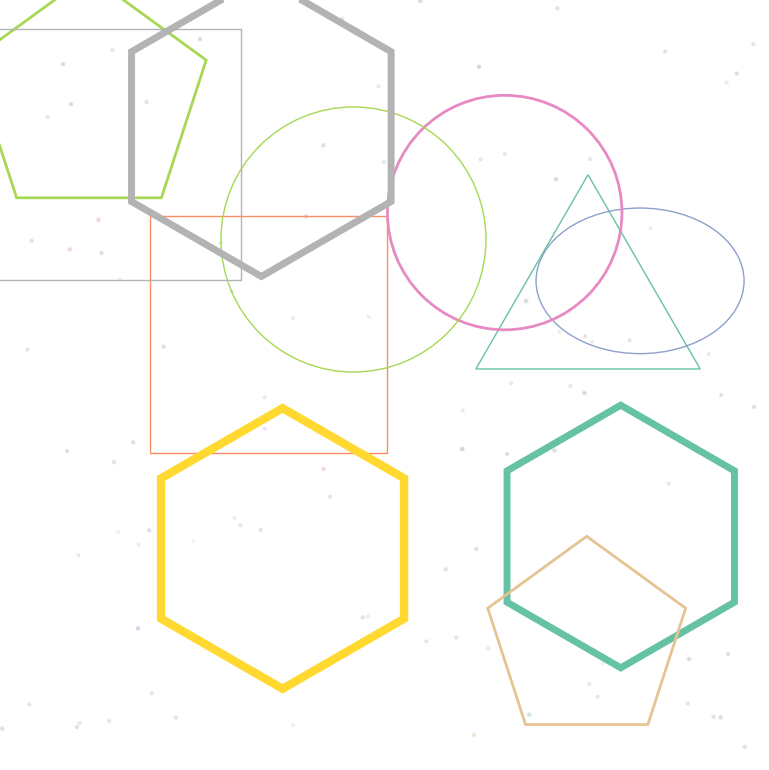[{"shape": "triangle", "thickness": 0.5, "radius": 0.84, "center": [0.764, 0.605]}, {"shape": "hexagon", "thickness": 2.5, "radius": 0.85, "center": [0.806, 0.303]}, {"shape": "square", "thickness": 0.5, "radius": 0.77, "center": [0.349, 0.566]}, {"shape": "oval", "thickness": 0.5, "radius": 0.68, "center": [0.831, 0.635]}, {"shape": "circle", "thickness": 1, "radius": 0.76, "center": [0.655, 0.724]}, {"shape": "circle", "thickness": 0.5, "radius": 0.86, "center": [0.459, 0.689]}, {"shape": "pentagon", "thickness": 1, "radius": 0.8, "center": [0.116, 0.873]}, {"shape": "hexagon", "thickness": 3, "radius": 0.91, "center": [0.367, 0.288]}, {"shape": "pentagon", "thickness": 1, "radius": 0.68, "center": [0.762, 0.168]}, {"shape": "hexagon", "thickness": 2.5, "radius": 0.97, "center": [0.339, 0.836]}, {"shape": "square", "thickness": 0.5, "radius": 0.82, "center": [0.15, 0.799]}]